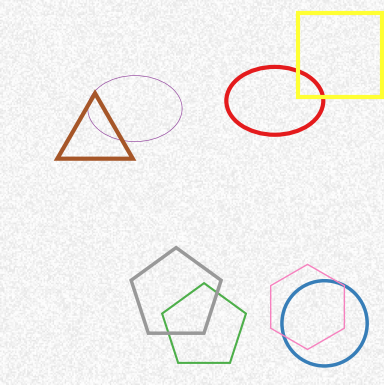[{"shape": "oval", "thickness": 3, "radius": 0.63, "center": [0.714, 0.738]}, {"shape": "circle", "thickness": 2.5, "radius": 0.55, "center": [0.843, 0.16]}, {"shape": "pentagon", "thickness": 1.5, "radius": 0.57, "center": [0.53, 0.15]}, {"shape": "oval", "thickness": 0.5, "radius": 0.61, "center": [0.351, 0.718]}, {"shape": "square", "thickness": 3, "radius": 0.54, "center": [0.883, 0.857]}, {"shape": "triangle", "thickness": 3, "radius": 0.57, "center": [0.247, 0.644]}, {"shape": "hexagon", "thickness": 1, "radius": 0.55, "center": [0.799, 0.203]}, {"shape": "pentagon", "thickness": 2.5, "radius": 0.61, "center": [0.457, 0.234]}]